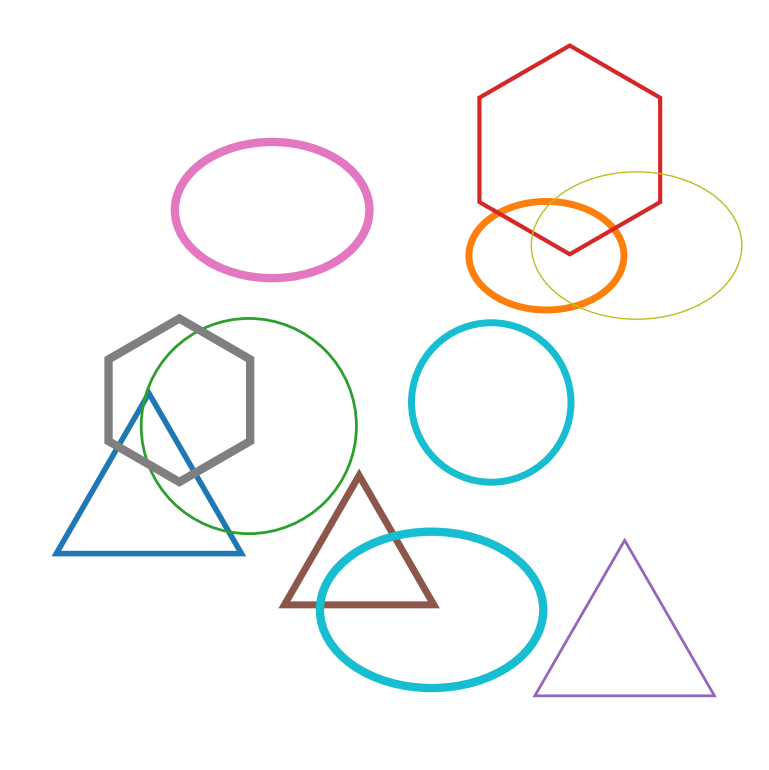[{"shape": "triangle", "thickness": 2, "radius": 0.69, "center": [0.193, 0.35]}, {"shape": "oval", "thickness": 2.5, "radius": 0.5, "center": [0.71, 0.668]}, {"shape": "circle", "thickness": 1, "radius": 0.7, "center": [0.323, 0.447]}, {"shape": "hexagon", "thickness": 1.5, "radius": 0.68, "center": [0.74, 0.805]}, {"shape": "triangle", "thickness": 1, "radius": 0.67, "center": [0.811, 0.164]}, {"shape": "triangle", "thickness": 2.5, "radius": 0.56, "center": [0.466, 0.271]}, {"shape": "oval", "thickness": 3, "radius": 0.63, "center": [0.353, 0.727]}, {"shape": "hexagon", "thickness": 3, "radius": 0.53, "center": [0.233, 0.48]}, {"shape": "oval", "thickness": 0.5, "radius": 0.68, "center": [0.827, 0.681]}, {"shape": "circle", "thickness": 2.5, "radius": 0.52, "center": [0.638, 0.477]}, {"shape": "oval", "thickness": 3, "radius": 0.73, "center": [0.561, 0.208]}]